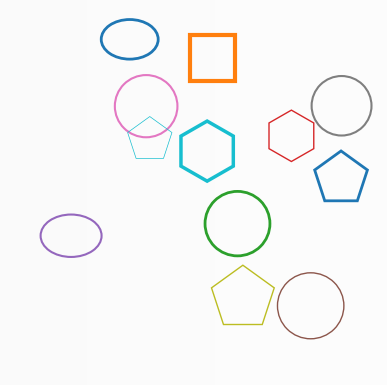[{"shape": "pentagon", "thickness": 2, "radius": 0.36, "center": [0.88, 0.536]}, {"shape": "oval", "thickness": 2, "radius": 0.37, "center": [0.335, 0.898]}, {"shape": "square", "thickness": 3, "radius": 0.29, "center": [0.549, 0.85]}, {"shape": "circle", "thickness": 2, "radius": 0.42, "center": [0.613, 0.419]}, {"shape": "hexagon", "thickness": 1, "radius": 0.33, "center": [0.752, 0.647]}, {"shape": "oval", "thickness": 1.5, "radius": 0.39, "center": [0.183, 0.388]}, {"shape": "circle", "thickness": 1, "radius": 0.43, "center": [0.802, 0.206]}, {"shape": "circle", "thickness": 1.5, "radius": 0.4, "center": [0.377, 0.724]}, {"shape": "circle", "thickness": 1.5, "radius": 0.39, "center": [0.881, 0.725]}, {"shape": "pentagon", "thickness": 1, "radius": 0.43, "center": [0.627, 0.226]}, {"shape": "hexagon", "thickness": 2.5, "radius": 0.39, "center": [0.535, 0.607]}, {"shape": "pentagon", "thickness": 0.5, "radius": 0.3, "center": [0.387, 0.637]}]